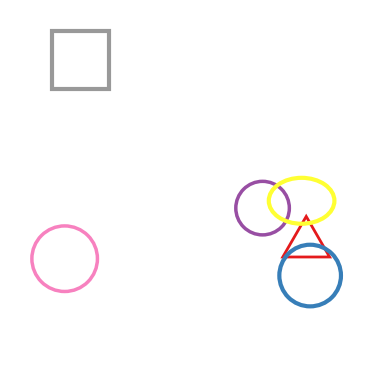[{"shape": "triangle", "thickness": 2, "radius": 0.35, "center": [0.795, 0.368]}, {"shape": "circle", "thickness": 3, "radius": 0.4, "center": [0.806, 0.284]}, {"shape": "circle", "thickness": 2.5, "radius": 0.35, "center": [0.682, 0.459]}, {"shape": "oval", "thickness": 3, "radius": 0.43, "center": [0.783, 0.478]}, {"shape": "circle", "thickness": 2.5, "radius": 0.43, "center": [0.168, 0.328]}, {"shape": "square", "thickness": 3, "radius": 0.37, "center": [0.209, 0.844]}]